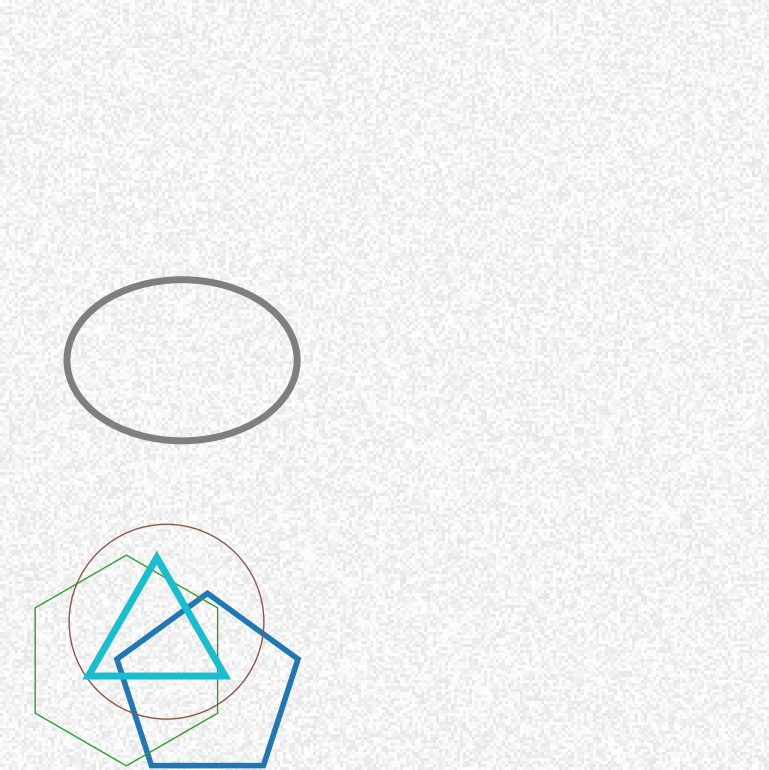[{"shape": "pentagon", "thickness": 2, "radius": 0.62, "center": [0.269, 0.106]}, {"shape": "hexagon", "thickness": 0.5, "radius": 0.68, "center": [0.164, 0.142]}, {"shape": "circle", "thickness": 0.5, "radius": 0.63, "center": [0.216, 0.193]}, {"shape": "oval", "thickness": 2.5, "radius": 0.75, "center": [0.236, 0.532]}, {"shape": "triangle", "thickness": 2.5, "radius": 0.51, "center": [0.204, 0.173]}]